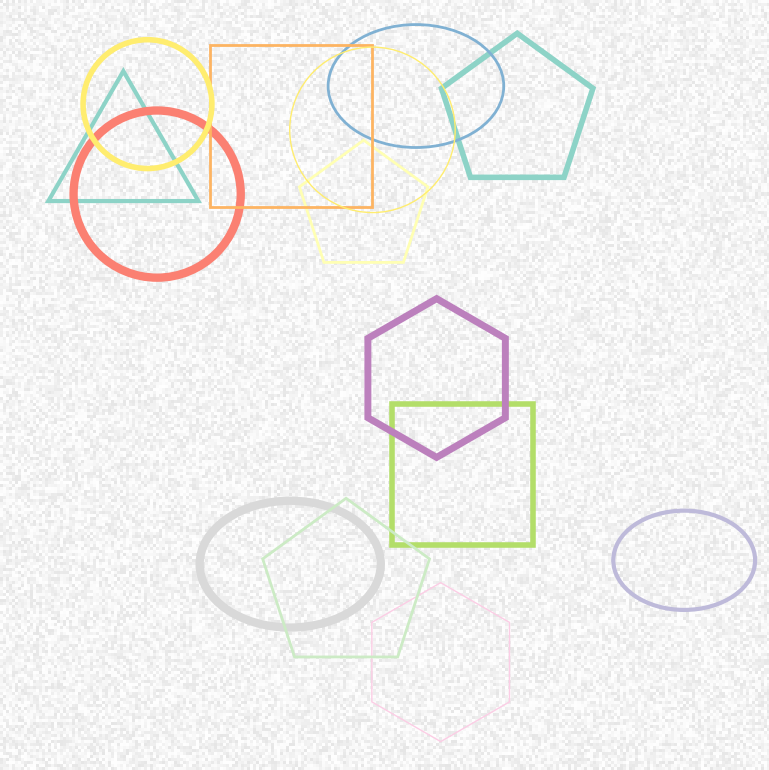[{"shape": "triangle", "thickness": 1.5, "radius": 0.56, "center": [0.16, 0.795]}, {"shape": "pentagon", "thickness": 2, "radius": 0.52, "center": [0.672, 0.853]}, {"shape": "pentagon", "thickness": 1, "radius": 0.44, "center": [0.472, 0.73]}, {"shape": "oval", "thickness": 1.5, "radius": 0.46, "center": [0.889, 0.272]}, {"shape": "circle", "thickness": 3, "radius": 0.54, "center": [0.204, 0.748]}, {"shape": "oval", "thickness": 1, "radius": 0.57, "center": [0.54, 0.888]}, {"shape": "square", "thickness": 1, "radius": 0.53, "center": [0.379, 0.836]}, {"shape": "square", "thickness": 2, "radius": 0.46, "center": [0.601, 0.384]}, {"shape": "hexagon", "thickness": 0.5, "radius": 0.52, "center": [0.572, 0.14]}, {"shape": "oval", "thickness": 3, "radius": 0.59, "center": [0.377, 0.267]}, {"shape": "hexagon", "thickness": 2.5, "radius": 0.52, "center": [0.567, 0.509]}, {"shape": "pentagon", "thickness": 1, "radius": 0.57, "center": [0.449, 0.239]}, {"shape": "circle", "thickness": 0.5, "radius": 0.54, "center": [0.484, 0.831]}, {"shape": "circle", "thickness": 2, "radius": 0.42, "center": [0.192, 0.865]}]